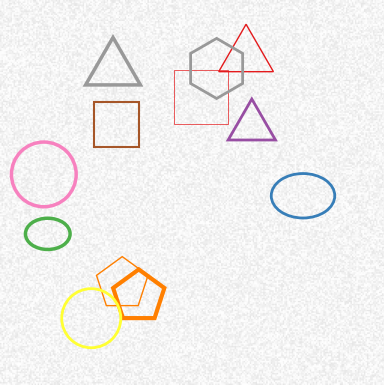[{"shape": "square", "thickness": 0.5, "radius": 0.35, "center": [0.522, 0.747]}, {"shape": "triangle", "thickness": 1, "radius": 0.41, "center": [0.639, 0.855]}, {"shape": "oval", "thickness": 2, "radius": 0.41, "center": [0.787, 0.491]}, {"shape": "oval", "thickness": 2.5, "radius": 0.29, "center": [0.124, 0.393]}, {"shape": "triangle", "thickness": 2, "radius": 0.35, "center": [0.654, 0.672]}, {"shape": "pentagon", "thickness": 3, "radius": 0.35, "center": [0.36, 0.23]}, {"shape": "pentagon", "thickness": 1, "radius": 0.35, "center": [0.318, 0.263]}, {"shape": "circle", "thickness": 2, "radius": 0.38, "center": [0.237, 0.174]}, {"shape": "square", "thickness": 1.5, "radius": 0.29, "center": [0.303, 0.677]}, {"shape": "circle", "thickness": 2.5, "radius": 0.42, "center": [0.114, 0.547]}, {"shape": "triangle", "thickness": 2.5, "radius": 0.41, "center": [0.294, 0.821]}, {"shape": "hexagon", "thickness": 2, "radius": 0.39, "center": [0.563, 0.822]}]